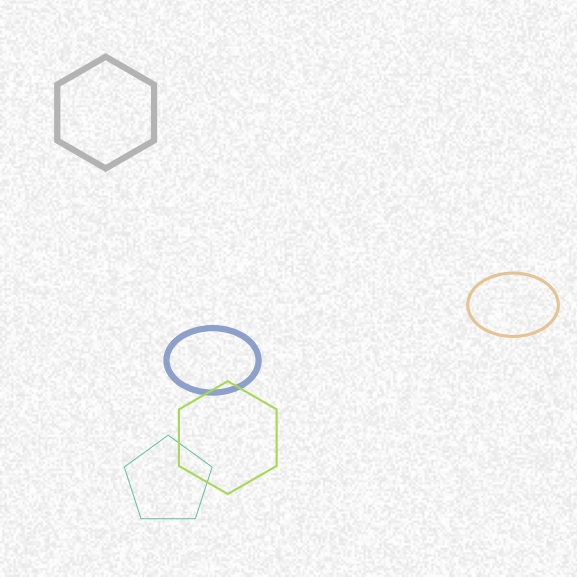[{"shape": "pentagon", "thickness": 0.5, "radius": 0.4, "center": [0.291, 0.166]}, {"shape": "oval", "thickness": 3, "radius": 0.4, "center": [0.368, 0.375]}, {"shape": "hexagon", "thickness": 1, "radius": 0.49, "center": [0.394, 0.241]}, {"shape": "oval", "thickness": 1.5, "radius": 0.39, "center": [0.888, 0.471]}, {"shape": "hexagon", "thickness": 3, "radius": 0.48, "center": [0.183, 0.804]}]